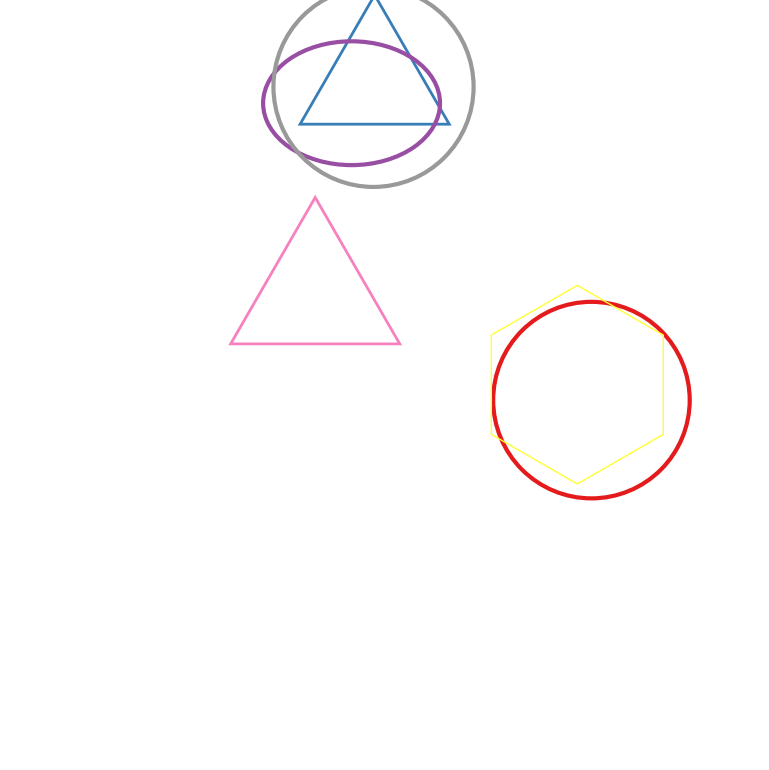[{"shape": "circle", "thickness": 1.5, "radius": 0.64, "center": [0.768, 0.48]}, {"shape": "triangle", "thickness": 1, "radius": 0.56, "center": [0.487, 0.895]}, {"shape": "oval", "thickness": 1.5, "radius": 0.57, "center": [0.457, 0.866]}, {"shape": "hexagon", "thickness": 0.5, "radius": 0.64, "center": [0.75, 0.5]}, {"shape": "triangle", "thickness": 1, "radius": 0.63, "center": [0.409, 0.617]}, {"shape": "circle", "thickness": 1.5, "radius": 0.65, "center": [0.485, 0.887]}]